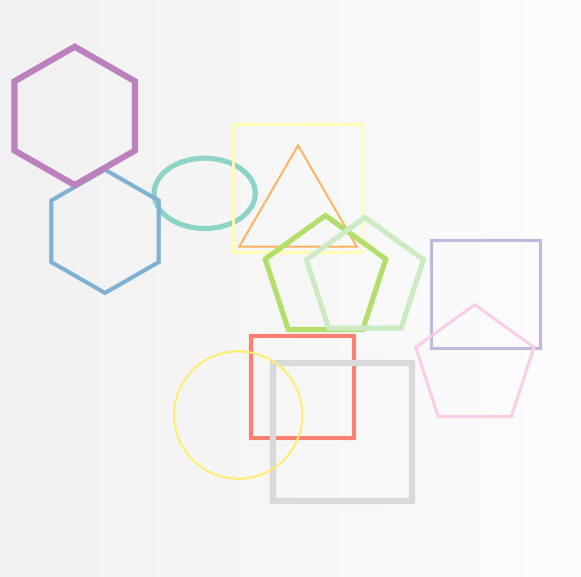[{"shape": "oval", "thickness": 2.5, "radius": 0.43, "center": [0.352, 0.664]}, {"shape": "square", "thickness": 1.5, "radius": 0.56, "center": [0.511, 0.674]}, {"shape": "square", "thickness": 1.5, "radius": 0.47, "center": [0.835, 0.49]}, {"shape": "square", "thickness": 2, "radius": 0.44, "center": [0.521, 0.329]}, {"shape": "hexagon", "thickness": 2, "radius": 0.53, "center": [0.181, 0.599]}, {"shape": "triangle", "thickness": 1, "radius": 0.58, "center": [0.513, 0.63]}, {"shape": "pentagon", "thickness": 2.5, "radius": 0.55, "center": [0.56, 0.517]}, {"shape": "pentagon", "thickness": 1.5, "radius": 0.54, "center": [0.817, 0.365]}, {"shape": "square", "thickness": 3, "radius": 0.6, "center": [0.59, 0.252]}, {"shape": "hexagon", "thickness": 3, "radius": 0.6, "center": [0.129, 0.798]}, {"shape": "pentagon", "thickness": 2.5, "radius": 0.53, "center": [0.628, 0.517]}, {"shape": "circle", "thickness": 1, "radius": 0.55, "center": [0.41, 0.281]}]